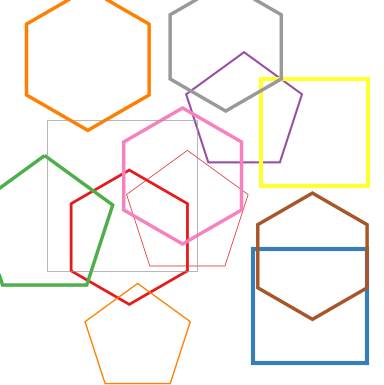[{"shape": "pentagon", "thickness": 0.5, "radius": 0.83, "center": [0.487, 0.443]}, {"shape": "hexagon", "thickness": 2, "radius": 0.87, "center": [0.336, 0.384]}, {"shape": "square", "thickness": 3, "radius": 0.74, "center": [0.805, 0.205]}, {"shape": "pentagon", "thickness": 2.5, "radius": 0.93, "center": [0.116, 0.41]}, {"shape": "pentagon", "thickness": 1.5, "radius": 0.79, "center": [0.634, 0.706]}, {"shape": "hexagon", "thickness": 2.5, "radius": 0.92, "center": [0.228, 0.845]}, {"shape": "pentagon", "thickness": 1, "radius": 0.72, "center": [0.358, 0.12]}, {"shape": "square", "thickness": 3, "radius": 0.7, "center": [0.817, 0.656]}, {"shape": "hexagon", "thickness": 2.5, "radius": 0.82, "center": [0.812, 0.335]}, {"shape": "hexagon", "thickness": 2.5, "radius": 0.88, "center": [0.474, 0.543]}, {"shape": "square", "thickness": 0.5, "radius": 0.98, "center": [0.317, 0.493]}, {"shape": "hexagon", "thickness": 2.5, "radius": 0.83, "center": [0.586, 0.878]}]